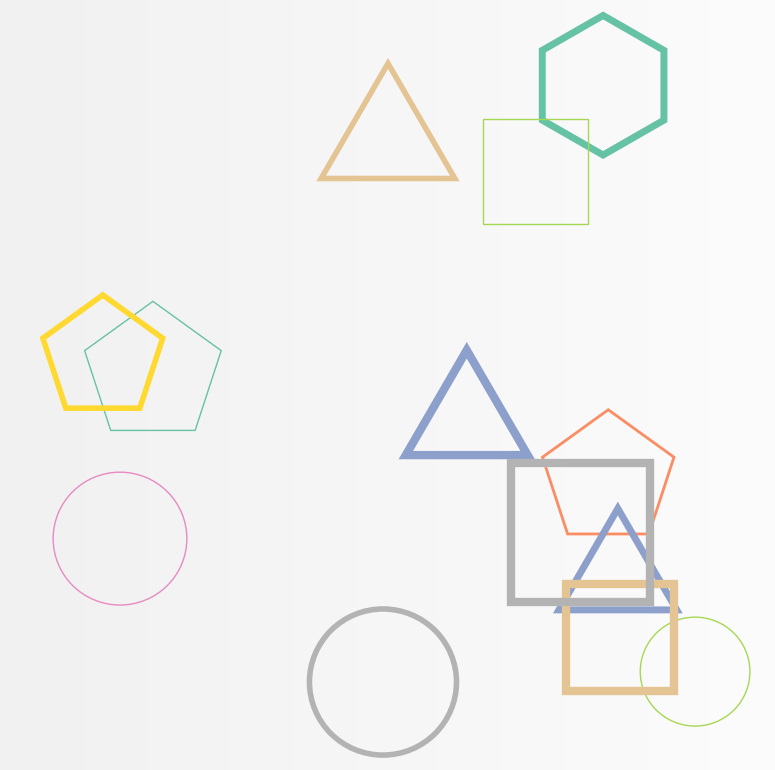[{"shape": "hexagon", "thickness": 2.5, "radius": 0.45, "center": [0.778, 0.889]}, {"shape": "pentagon", "thickness": 0.5, "radius": 0.46, "center": [0.197, 0.516]}, {"shape": "pentagon", "thickness": 1, "radius": 0.45, "center": [0.785, 0.379]}, {"shape": "triangle", "thickness": 3, "radius": 0.45, "center": [0.602, 0.454]}, {"shape": "triangle", "thickness": 2.5, "radius": 0.44, "center": [0.797, 0.252]}, {"shape": "circle", "thickness": 0.5, "radius": 0.43, "center": [0.155, 0.301]}, {"shape": "square", "thickness": 0.5, "radius": 0.34, "center": [0.691, 0.777]}, {"shape": "circle", "thickness": 0.5, "radius": 0.35, "center": [0.897, 0.128]}, {"shape": "pentagon", "thickness": 2, "radius": 0.41, "center": [0.133, 0.536]}, {"shape": "triangle", "thickness": 2, "radius": 0.5, "center": [0.501, 0.818]}, {"shape": "square", "thickness": 3, "radius": 0.35, "center": [0.8, 0.172]}, {"shape": "circle", "thickness": 2, "radius": 0.47, "center": [0.494, 0.114]}, {"shape": "square", "thickness": 3, "radius": 0.45, "center": [0.749, 0.309]}]